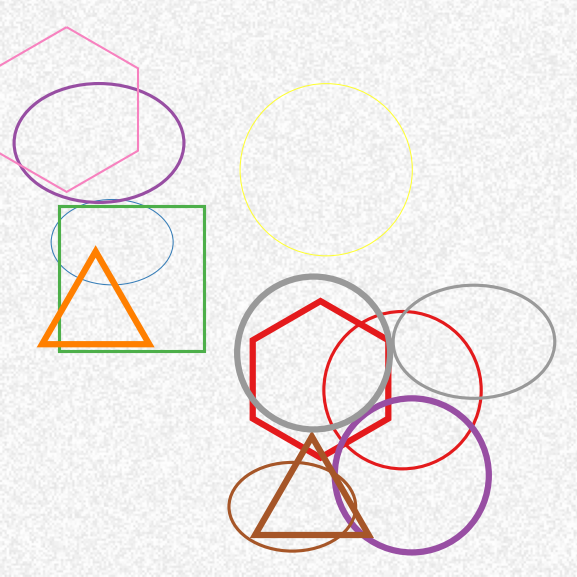[{"shape": "circle", "thickness": 1.5, "radius": 0.68, "center": [0.697, 0.324]}, {"shape": "hexagon", "thickness": 3, "radius": 0.68, "center": [0.555, 0.342]}, {"shape": "oval", "thickness": 0.5, "radius": 0.53, "center": [0.194, 0.58]}, {"shape": "square", "thickness": 1.5, "radius": 0.63, "center": [0.228, 0.517]}, {"shape": "oval", "thickness": 1.5, "radius": 0.74, "center": [0.171, 0.752]}, {"shape": "circle", "thickness": 3, "radius": 0.67, "center": [0.713, 0.176]}, {"shape": "triangle", "thickness": 3, "radius": 0.54, "center": [0.166, 0.457]}, {"shape": "circle", "thickness": 0.5, "radius": 0.75, "center": [0.565, 0.705]}, {"shape": "triangle", "thickness": 3, "radius": 0.57, "center": [0.54, 0.13]}, {"shape": "oval", "thickness": 1.5, "radius": 0.55, "center": [0.506, 0.122]}, {"shape": "hexagon", "thickness": 1, "radius": 0.71, "center": [0.115, 0.809]}, {"shape": "circle", "thickness": 3, "radius": 0.66, "center": [0.543, 0.388]}, {"shape": "oval", "thickness": 1.5, "radius": 0.7, "center": [0.821, 0.407]}]